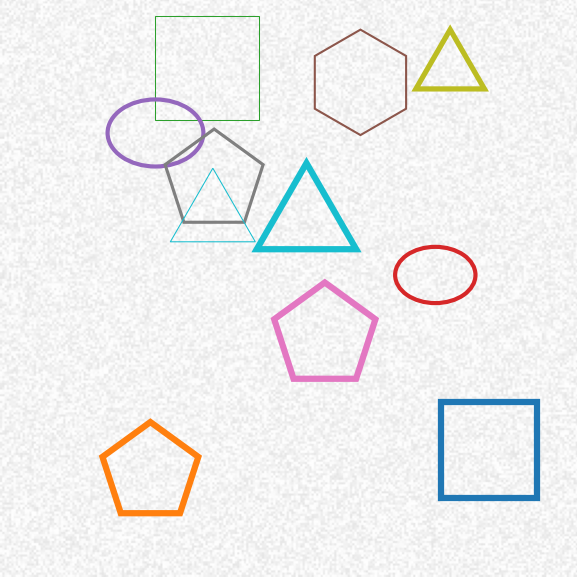[{"shape": "square", "thickness": 3, "radius": 0.41, "center": [0.847, 0.22]}, {"shape": "pentagon", "thickness": 3, "radius": 0.44, "center": [0.26, 0.181]}, {"shape": "square", "thickness": 0.5, "radius": 0.45, "center": [0.358, 0.882]}, {"shape": "oval", "thickness": 2, "radius": 0.35, "center": [0.754, 0.523]}, {"shape": "oval", "thickness": 2, "radius": 0.41, "center": [0.269, 0.769]}, {"shape": "hexagon", "thickness": 1, "radius": 0.46, "center": [0.624, 0.857]}, {"shape": "pentagon", "thickness": 3, "radius": 0.46, "center": [0.562, 0.418]}, {"shape": "pentagon", "thickness": 1.5, "radius": 0.45, "center": [0.371, 0.686]}, {"shape": "triangle", "thickness": 2.5, "radius": 0.34, "center": [0.779, 0.879]}, {"shape": "triangle", "thickness": 3, "radius": 0.5, "center": [0.531, 0.617]}, {"shape": "triangle", "thickness": 0.5, "radius": 0.42, "center": [0.369, 0.623]}]